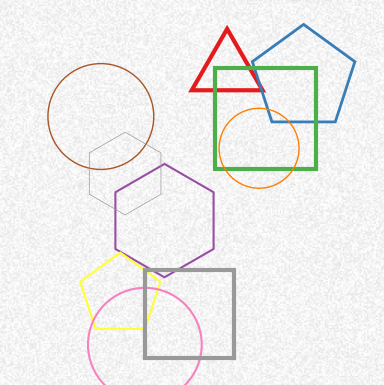[{"shape": "triangle", "thickness": 3, "radius": 0.53, "center": [0.59, 0.819]}, {"shape": "pentagon", "thickness": 2, "radius": 0.7, "center": [0.789, 0.797]}, {"shape": "square", "thickness": 3, "radius": 0.65, "center": [0.69, 0.692]}, {"shape": "hexagon", "thickness": 1.5, "radius": 0.74, "center": [0.427, 0.427]}, {"shape": "circle", "thickness": 1, "radius": 0.52, "center": [0.673, 0.615]}, {"shape": "pentagon", "thickness": 1.5, "radius": 0.55, "center": [0.312, 0.234]}, {"shape": "circle", "thickness": 1, "radius": 0.69, "center": [0.262, 0.697]}, {"shape": "circle", "thickness": 1.5, "radius": 0.74, "center": [0.376, 0.105]}, {"shape": "square", "thickness": 3, "radius": 0.58, "center": [0.492, 0.185]}, {"shape": "hexagon", "thickness": 0.5, "radius": 0.54, "center": [0.325, 0.549]}]